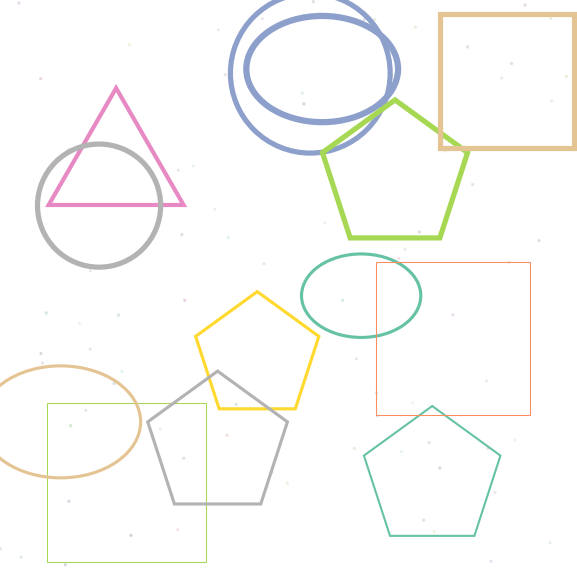[{"shape": "oval", "thickness": 1.5, "radius": 0.52, "center": [0.625, 0.487]}, {"shape": "pentagon", "thickness": 1, "radius": 0.62, "center": [0.748, 0.172]}, {"shape": "square", "thickness": 0.5, "radius": 0.66, "center": [0.785, 0.413]}, {"shape": "oval", "thickness": 3, "radius": 0.66, "center": [0.558, 0.88]}, {"shape": "circle", "thickness": 2.5, "radius": 0.69, "center": [0.537, 0.872]}, {"shape": "triangle", "thickness": 2, "radius": 0.67, "center": [0.201, 0.712]}, {"shape": "square", "thickness": 0.5, "radius": 0.69, "center": [0.219, 0.164]}, {"shape": "pentagon", "thickness": 2.5, "radius": 0.66, "center": [0.684, 0.694]}, {"shape": "pentagon", "thickness": 1.5, "radius": 0.56, "center": [0.445, 0.382]}, {"shape": "oval", "thickness": 1.5, "radius": 0.69, "center": [0.105, 0.269]}, {"shape": "square", "thickness": 2.5, "radius": 0.58, "center": [0.877, 0.859]}, {"shape": "circle", "thickness": 2.5, "radius": 0.53, "center": [0.172, 0.643]}, {"shape": "pentagon", "thickness": 1.5, "radius": 0.64, "center": [0.377, 0.229]}]